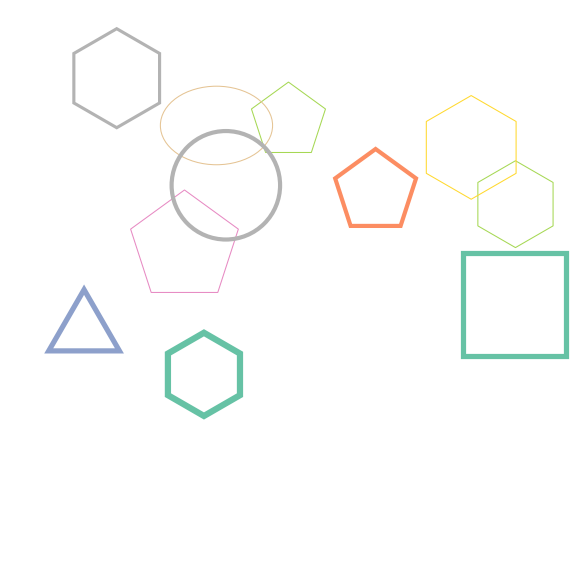[{"shape": "hexagon", "thickness": 3, "radius": 0.36, "center": [0.353, 0.351]}, {"shape": "square", "thickness": 2.5, "radius": 0.45, "center": [0.891, 0.472]}, {"shape": "pentagon", "thickness": 2, "radius": 0.37, "center": [0.65, 0.667]}, {"shape": "triangle", "thickness": 2.5, "radius": 0.35, "center": [0.146, 0.427]}, {"shape": "pentagon", "thickness": 0.5, "radius": 0.49, "center": [0.319, 0.572]}, {"shape": "hexagon", "thickness": 0.5, "radius": 0.38, "center": [0.893, 0.646]}, {"shape": "pentagon", "thickness": 0.5, "radius": 0.34, "center": [0.5, 0.79]}, {"shape": "hexagon", "thickness": 0.5, "radius": 0.45, "center": [0.816, 0.744]}, {"shape": "oval", "thickness": 0.5, "radius": 0.49, "center": [0.375, 0.782]}, {"shape": "circle", "thickness": 2, "radius": 0.47, "center": [0.391, 0.678]}, {"shape": "hexagon", "thickness": 1.5, "radius": 0.43, "center": [0.202, 0.864]}]